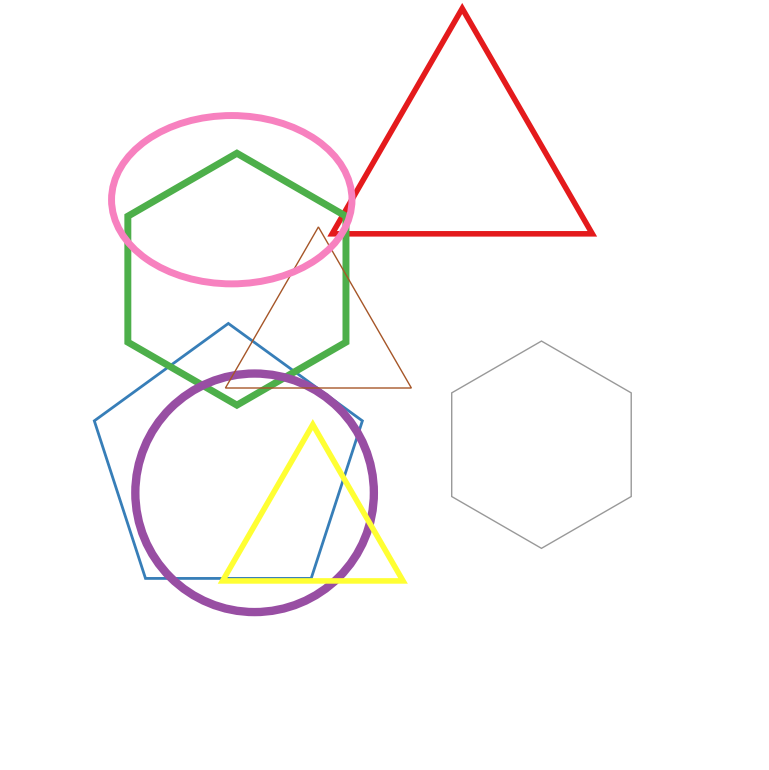[{"shape": "triangle", "thickness": 2, "radius": 0.98, "center": [0.6, 0.794]}, {"shape": "pentagon", "thickness": 1, "radius": 0.92, "center": [0.297, 0.397]}, {"shape": "hexagon", "thickness": 2.5, "radius": 0.82, "center": [0.308, 0.637]}, {"shape": "circle", "thickness": 3, "radius": 0.77, "center": [0.331, 0.36]}, {"shape": "triangle", "thickness": 2, "radius": 0.68, "center": [0.406, 0.313]}, {"shape": "triangle", "thickness": 0.5, "radius": 0.7, "center": [0.414, 0.566]}, {"shape": "oval", "thickness": 2.5, "radius": 0.78, "center": [0.301, 0.741]}, {"shape": "hexagon", "thickness": 0.5, "radius": 0.67, "center": [0.703, 0.422]}]